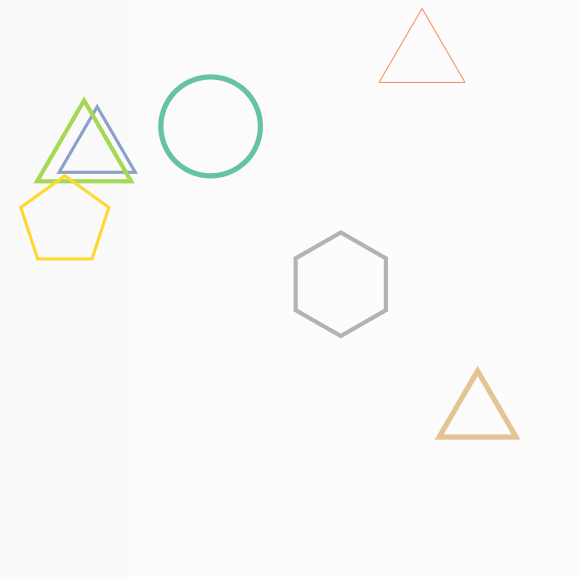[{"shape": "circle", "thickness": 2.5, "radius": 0.43, "center": [0.362, 0.78]}, {"shape": "triangle", "thickness": 0.5, "radius": 0.43, "center": [0.726, 0.899]}, {"shape": "triangle", "thickness": 1.5, "radius": 0.38, "center": [0.167, 0.739]}, {"shape": "triangle", "thickness": 2, "radius": 0.47, "center": [0.145, 0.732]}, {"shape": "pentagon", "thickness": 1.5, "radius": 0.4, "center": [0.112, 0.615]}, {"shape": "triangle", "thickness": 2.5, "radius": 0.38, "center": [0.822, 0.281]}, {"shape": "hexagon", "thickness": 2, "radius": 0.45, "center": [0.586, 0.507]}]